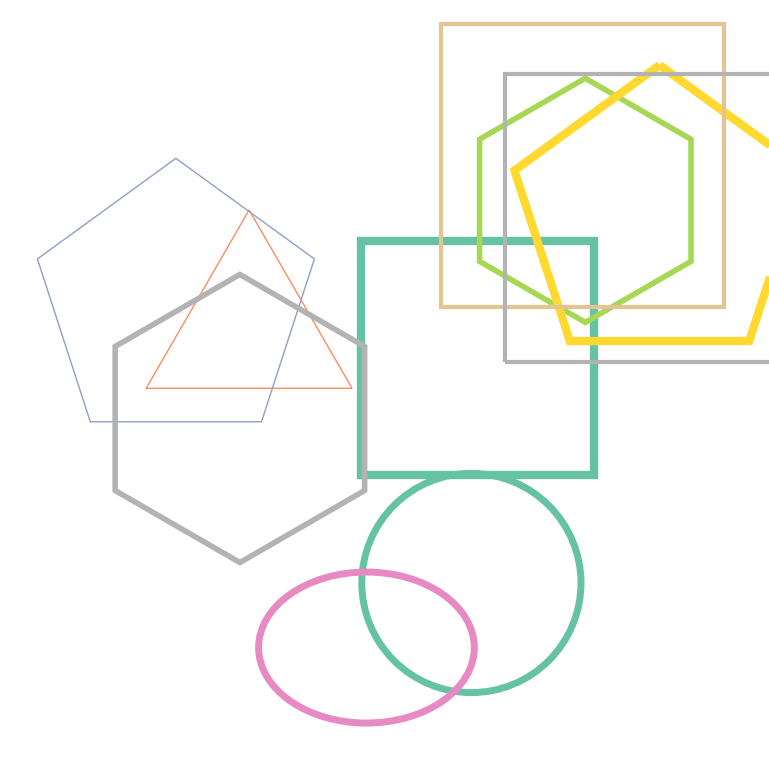[{"shape": "circle", "thickness": 2.5, "radius": 0.71, "center": [0.612, 0.243]}, {"shape": "square", "thickness": 3, "radius": 0.76, "center": [0.621, 0.535]}, {"shape": "triangle", "thickness": 0.5, "radius": 0.77, "center": [0.323, 0.573]}, {"shape": "pentagon", "thickness": 0.5, "radius": 0.95, "center": [0.228, 0.605]}, {"shape": "oval", "thickness": 2.5, "radius": 0.7, "center": [0.476, 0.159]}, {"shape": "hexagon", "thickness": 2, "radius": 0.79, "center": [0.76, 0.74]}, {"shape": "pentagon", "thickness": 3, "radius": 0.99, "center": [0.857, 0.717]}, {"shape": "square", "thickness": 1.5, "radius": 0.92, "center": [0.757, 0.785]}, {"shape": "square", "thickness": 1.5, "radius": 0.94, "center": [0.843, 0.717]}, {"shape": "hexagon", "thickness": 2, "radius": 0.94, "center": [0.312, 0.456]}]